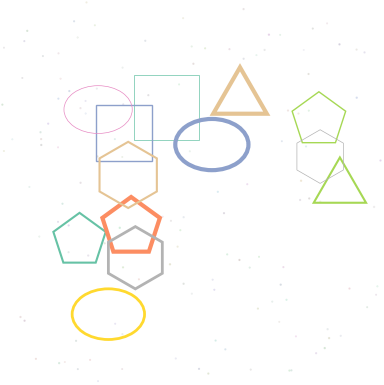[{"shape": "square", "thickness": 0.5, "radius": 0.42, "center": [0.432, 0.722]}, {"shape": "pentagon", "thickness": 1.5, "radius": 0.36, "center": [0.207, 0.376]}, {"shape": "pentagon", "thickness": 3, "radius": 0.39, "center": [0.341, 0.41]}, {"shape": "oval", "thickness": 3, "radius": 0.48, "center": [0.55, 0.625]}, {"shape": "square", "thickness": 1, "radius": 0.37, "center": [0.323, 0.654]}, {"shape": "oval", "thickness": 0.5, "radius": 0.44, "center": [0.255, 0.715]}, {"shape": "pentagon", "thickness": 1, "radius": 0.37, "center": [0.828, 0.689]}, {"shape": "triangle", "thickness": 1.5, "radius": 0.39, "center": [0.883, 0.513]}, {"shape": "oval", "thickness": 2, "radius": 0.47, "center": [0.281, 0.184]}, {"shape": "triangle", "thickness": 3, "radius": 0.4, "center": [0.623, 0.745]}, {"shape": "hexagon", "thickness": 1.5, "radius": 0.43, "center": [0.333, 0.546]}, {"shape": "hexagon", "thickness": 2, "radius": 0.4, "center": [0.352, 0.331]}, {"shape": "hexagon", "thickness": 0.5, "radius": 0.35, "center": [0.832, 0.593]}]